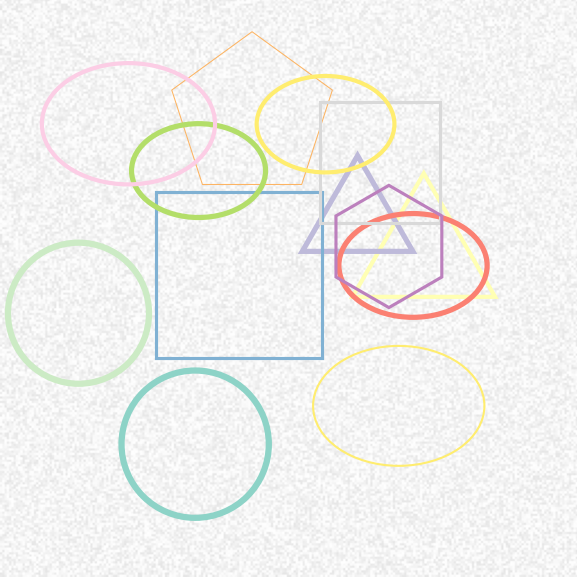[{"shape": "circle", "thickness": 3, "radius": 0.64, "center": [0.338, 0.23]}, {"shape": "triangle", "thickness": 2, "radius": 0.71, "center": [0.734, 0.556]}, {"shape": "triangle", "thickness": 2.5, "radius": 0.55, "center": [0.619, 0.619]}, {"shape": "oval", "thickness": 2.5, "radius": 0.64, "center": [0.715, 0.54]}, {"shape": "square", "thickness": 1.5, "radius": 0.72, "center": [0.414, 0.523]}, {"shape": "pentagon", "thickness": 0.5, "radius": 0.73, "center": [0.436, 0.798]}, {"shape": "oval", "thickness": 2.5, "radius": 0.58, "center": [0.344, 0.704]}, {"shape": "oval", "thickness": 2, "radius": 0.75, "center": [0.222, 0.785]}, {"shape": "square", "thickness": 1.5, "radius": 0.52, "center": [0.658, 0.718]}, {"shape": "hexagon", "thickness": 1.5, "radius": 0.53, "center": [0.673, 0.572]}, {"shape": "circle", "thickness": 3, "radius": 0.61, "center": [0.136, 0.457]}, {"shape": "oval", "thickness": 2, "radius": 0.6, "center": [0.564, 0.784]}, {"shape": "oval", "thickness": 1, "radius": 0.74, "center": [0.69, 0.296]}]